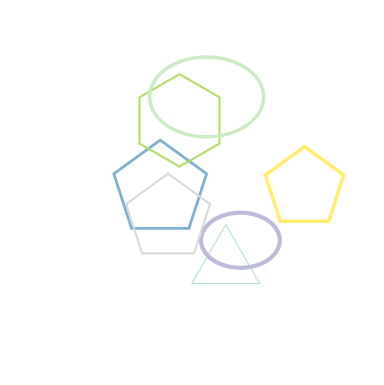[{"shape": "triangle", "thickness": 0.5, "radius": 0.51, "center": [0.586, 0.314]}, {"shape": "oval", "thickness": 3, "radius": 0.51, "center": [0.624, 0.376]}, {"shape": "pentagon", "thickness": 2, "radius": 0.63, "center": [0.416, 0.509]}, {"shape": "hexagon", "thickness": 1.5, "radius": 0.6, "center": [0.466, 0.687]}, {"shape": "pentagon", "thickness": 1.5, "radius": 0.57, "center": [0.437, 0.434]}, {"shape": "oval", "thickness": 2.5, "radius": 0.74, "center": [0.537, 0.748]}, {"shape": "pentagon", "thickness": 2.5, "radius": 0.54, "center": [0.791, 0.512]}]